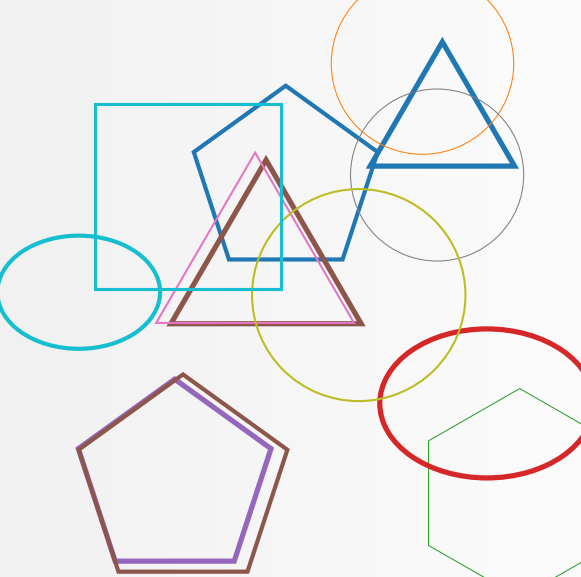[{"shape": "triangle", "thickness": 2.5, "radius": 0.72, "center": [0.761, 0.783]}, {"shape": "pentagon", "thickness": 2, "radius": 0.83, "center": [0.492, 0.684]}, {"shape": "circle", "thickness": 0.5, "radius": 0.78, "center": [0.727, 0.889]}, {"shape": "hexagon", "thickness": 0.5, "radius": 0.91, "center": [0.894, 0.145]}, {"shape": "oval", "thickness": 2.5, "radius": 0.92, "center": [0.838, 0.301]}, {"shape": "pentagon", "thickness": 2.5, "radius": 0.87, "center": [0.301, 0.168]}, {"shape": "triangle", "thickness": 2.5, "radius": 0.95, "center": [0.458, 0.533]}, {"shape": "pentagon", "thickness": 2, "radius": 0.94, "center": [0.315, 0.162]}, {"shape": "triangle", "thickness": 1, "radius": 0.98, "center": [0.439, 0.538]}, {"shape": "circle", "thickness": 0.5, "radius": 0.74, "center": [0.752, 0.696]}, {"shape": "circle", "thickness": 1, "radius": 0.92, "center": [0.617, 0.488]}, {"shape": "oval", "thickness": 2, "radius": 0.7, "center": [0.135, 0.493]}, {"shape": "square", "thickness": 1.5, "radius": 0.8, "center": [0.324, 0.659]}]